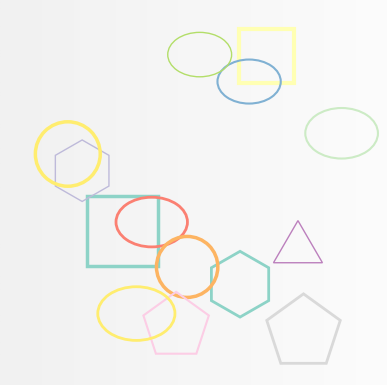[{"shape": "hexagon", "thickness": 2, "radius": 0.43, "center": [0.619, 0.262]}, {"shape": "square", "thickness": 2.5, "radius": 0.46, "center": [0.316, 0.4]}, {"shape": "square", "thickness": 3, "radius": 0.35, "center": [0.688, 0.854]}, {"shape": "hexagon", "thickness": 1, "radius": 0.4, "center": [0.212, 0.557]}, {"shape": "oval", "thickness": 2, "radius": 0.46, "center": [0.392, 0.423]}, {"shape": "oval", "thickness": 1.5, "radius": 0.41, "center": [0.643, 0.788]}, {"shape": "circle", "thickness": 2.5, "radius": 0.4, "center": [0.483, 0.307]}, {"shape": "oval", "thickness": 1, "radius": 0.41, "center": [0.515, 0.858]}, {"shape": "pentagon", "thickness": 1.5, "radius": 0.44, "center": [0.455, 0.153]}, {"shape": "pentagon", "thickness": 2, "radius": 0.5, "center": [0.783, 0.137]}, {"shape": "triangle", "thickness": 1, "radius": 0.36, "center": [0.769, 0.354]}, {"shape": "oval", "thickness": 1.5, "radius": 0.47, "center": [0.882, 0.654]}, {"shape": "circle", "thickness": 2.5, "radius": 0.42, "center": [0.175, 0.6]}, {"shape": "oval", "thickness": 2, "radius": 0.5, "center": [0.352, 0.186]}]